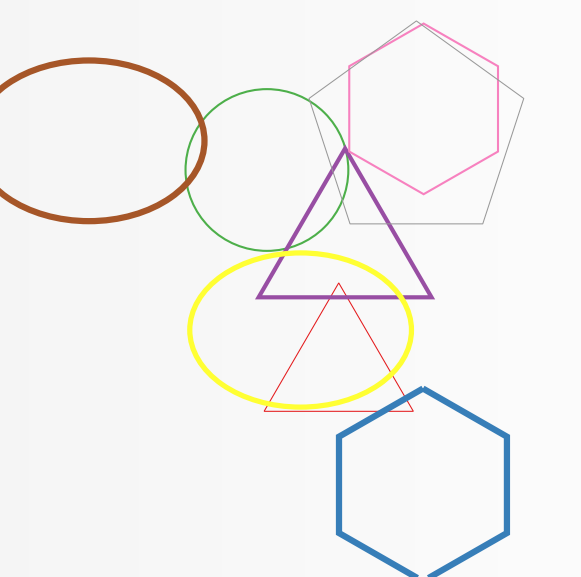[{"shape": "triangle", "thickness": 0.5, "radius": 0.74, "center": [0.583, 0.361]}, {"shape": "hexagon", "thickness": 3, "radius": 0.83, "center": [0.728, 0.16]}, {"shape": "circle", "thickness": 1, "radius": 0.7, "center": [0.459, 0.705]}, {"shape": "triangle", "thickness": 2, "radius": 0.86, "center": [0.594, 0.57]}, {"shape": "oval", "thickness": 2.5, "radius": 0.95, "center": [0.517, 0.428]}, {"shape": "oval", "thickness": 3, "radius": 0.99, "center": [0.153, 0.755]}, {"shape": "hexagon", "thickness": 1, "radius": 0.74, "center": [0.729, 0.811]}, {"shape": "pentagon", "thickness": 0.5, "radius": 0.97, "center": [0.716, 0.769]}]